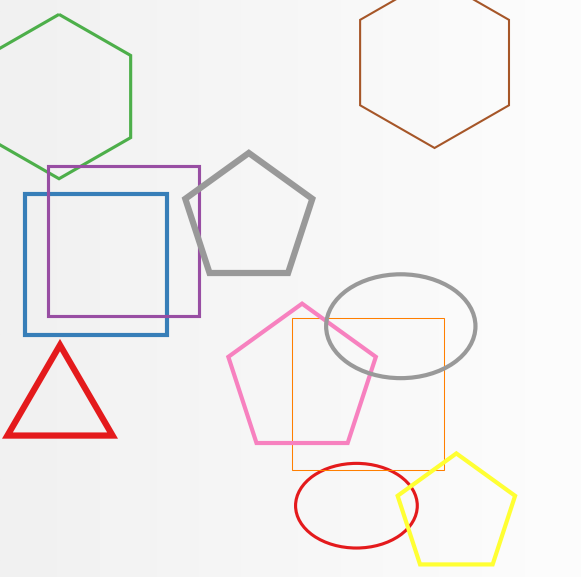[{"shape": "oval", "thickness": 1.5, "radius": 0.52, "center": [0.613, 0.123]}, {"shape": "triangle", "thickness": 3, "radius": 0.52, "center": [0.103, 0.297]}, {"shape": "square", "thickness": 2, "radius": 0.61, "center": [0.165, 0.541]}, {"shape": "hexagon", "thickness": 1.5, "radius": 0.71, "center": [0.102, 0.832]}, {"shape": "square", "thickness": 1.5, "radius": 0.65, "center": [0.213, 0.582]}, {"shape": "square", "thickness": 0.5, "radius": 0.66, "center": [0.633, 0.316]}, {"shape": "pentagon", "thickness": 2, "radius": 0.53, "center": [0.785, 0.108]}, {"shape": "hexagon", "thickness": 1, "radius": 0.74, "center": [0.748, 0.891]}, {"shape": "pentagon", "thickness": 2, "radius": 0.67, "center": [0.52, 0.34]}, {"shape": "oval", "thickness": 2, "radius": 0.64, "center": [0.69, 0.434]}, {"shape": "pentagon", "thickness": 3, "radius": 0.57, "center": [0.428, 0.619]}]